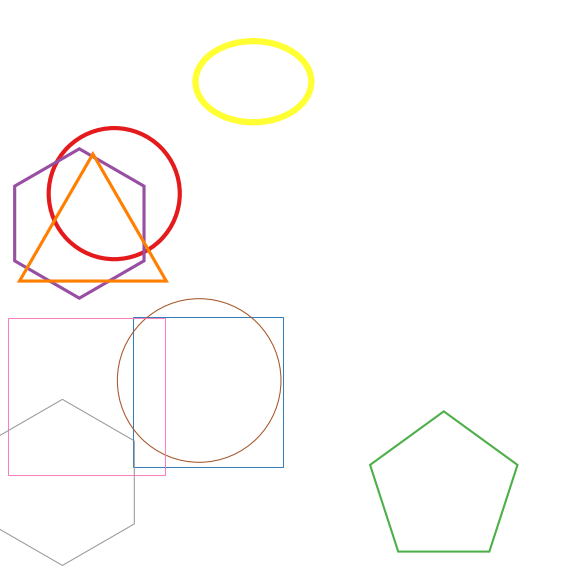[{"shape": "circle", "thickness": 2, "radius": 0.57, "center": [0.198, 0.664]}, {"shape": "square", "thickness": 0.5, "radius": 0.65, "center": [0.36, 0.32]}, {"shape": "pentagon", "thickness": 1, "radius": 0.67, "center": [0.768, 0.153]}, {"shape": "hexagon", "thickness": 1.5, "radius": 0.65, "center": [0.137, 0.612]}, {"shape": "triangle", "thickness": 1.5, "radius": 0.73, "center": [0.161, 0.586]}, {"shape": "oval", "thickness": 3, "radius": 0.5, "center": [0.439, 0.858]}, {"shape": "circle", "thickness": 0.5, "radius": 0.71, "center": [0.345, 0.34]}, {"shape": "square", "thickness": 0.5, "radius": 0.68, "center": [0.15, 0.313]}, {"shape": "hexagon", "thickness": 0.5, "radius": 0.72, "center": [0.108, 0.164]}]